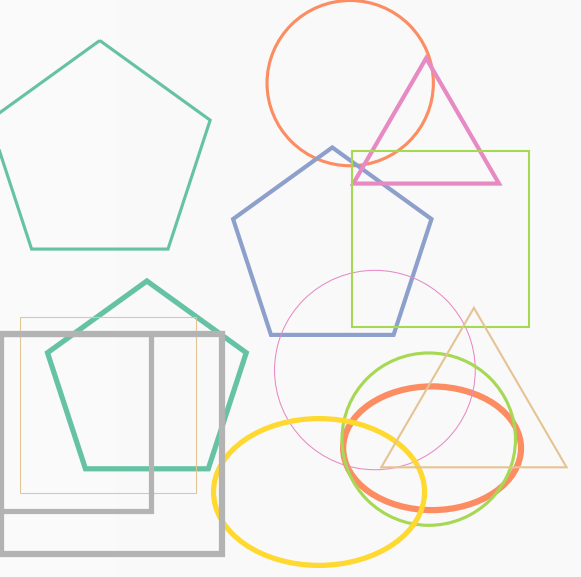[{"shape": "pentagon", "thickness": 2.5, "radius": 0.9, "center": [0.253, 0.333]}, {"shape": "pentagon", "thickness": 1.5, "radius": 1.0, "center": [0.172, 0.729]}, {"shape": "oval", "thickness": 3, "radius": 0.76, "center": [0.743, 0.223]}, {"shape": "circle", "thickness": 1.5, "radius": 0.72, "center": [0.602, 0.855]}, {"shape": "pentagon", "thickness": 2, "radius": 0.9, "center": [0.572, 0.564]}, {"shape": "triangle", "thickness": 2, "radius": 0.72, "center": [0.733, 0.754]}, {"shape": "circle", "thickness": 0.5, "radius": 0.86, "center": [0.645, 0.358]}, {"shape": "circle", "thickness": 1.5, "radius": 0.75, "center": [0.738, 0.239]}, {"shape": "square", "thickness": 1, "radius": 0.76, "center": [0.757, 0.586]}, {"shape": "oval", "thickness": 2.5, "radius": 0.91, "center": [0.549, 0.147]}, {"shape": "square", "thickness": 0.5, "radius": 0.76, "center": [0.186, 0.297]}, {"shape": "triangle", "thickness": 1, "radius": 0.92, "center": [0.815, 0.282]}, {"shape": "square", "thickness": 3, "radius": 0.95, "center": [0.192, 0.231]}, {"shape": "square", "thickness": 2.5, "radius": 0.76, "center": [0.107, 0.268]}]